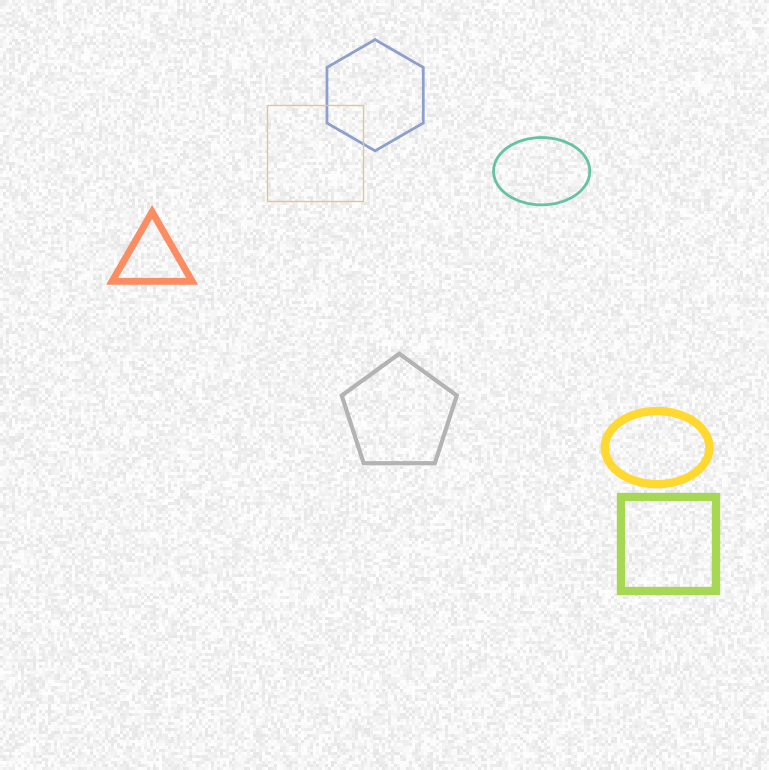[{"shape": "oval", "thickness": 1, "radius": 0.31, "center": [0.703, 0.778]}, {"shape": "triangle", "thickness": 2.5, "radius": 0.3, "center": [0.198, 0.665]}, {"shape": "hexagon", "thickness": 1, "radius": 0.36, "center": [0.487, 0.876]}, {"shape": "square", "thickness": 3, "radius": 0.31, "center": [0.868, 0.294]}, {"shape": "oval", "thickness": 3, "radius": 0.34, "center": [0.853, 0.419]}, {"shape": "square", "thickness": 0.5, "radius": 0.31, "center": [0.409, 0.801]}, {"shape": "pentagon", "thickness": 1.5, "radius": 0.39, "center": [0.519, 0.462]}]